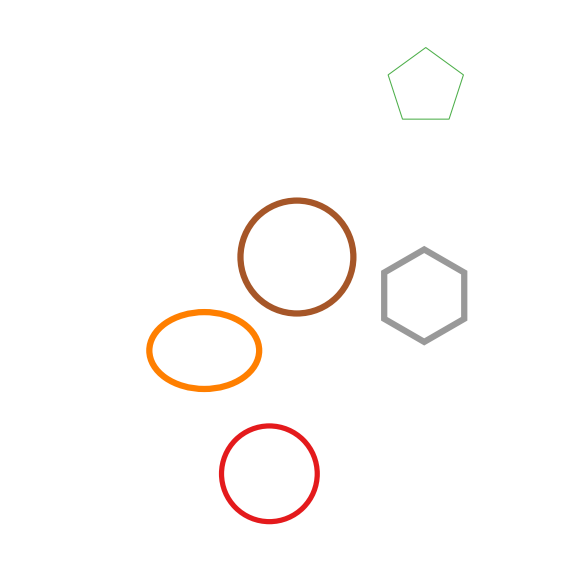[{"shape": "circle", "thickness": 2.5, "radius": 0.41, "center": [0.466, 0.179]}, {"shape": "pentagon", "thickness": 0.5, "radius": 0.34, "center": [0.737, 0.848]}, {"shape": "oval", "thickness": 3, "radius": 0.48, "center": [0.354, 0.392]}, {"shape": "circle", "thickness": 3, "radius": 0.49, "center": [0.514, 0.554]}, {"shape": "hexagon", "thickness": 3, "radius": 0.4, "center": [0.735, 0.487]}]